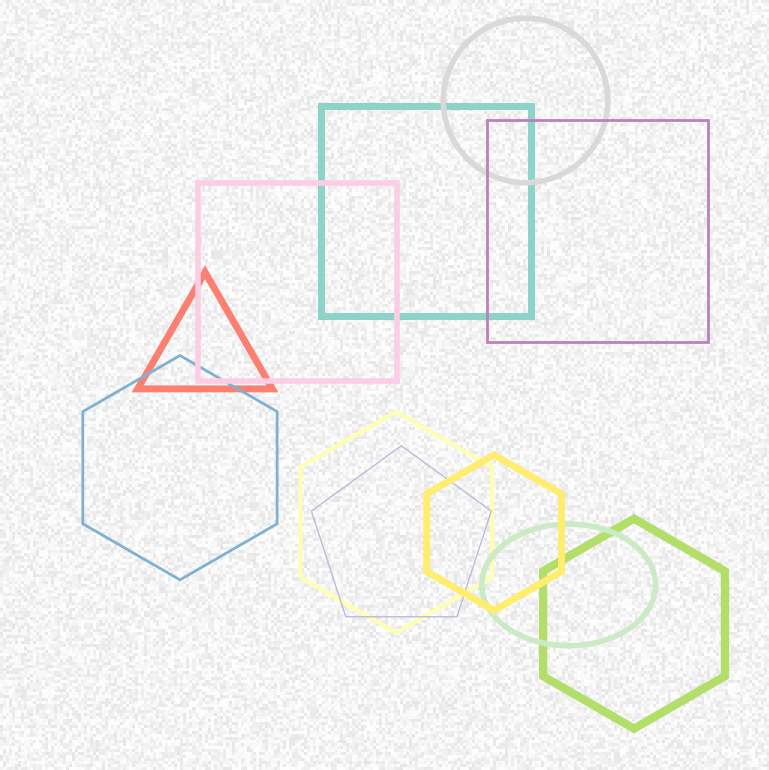[{"shape": "square", "thickness": 2.5, "radius": 0.68, "center": [0.553, 0.726]}, {"shape": "hexagon", "thickness": 1.5, "radius": 0.72, "center": [0.515, 0.322]}, {"shape": "pentagon", "thickness": 0.5, "radius": 0.61, "center": [0.521, 0.298]}, {"shape": "triangle", "thickness": 2.5, "radius": 0.51, "center": [0.266, 0.545]}, {"shape": "hexagon", "thickness": 1, "radius": 0.73, "center": [0.234, 0.393]}, {"shape": "hexagon", "thickness": 3, "radius": 0.68, "center": [0.823, 0.19]}, {"shape": "square", "thickness": 2, "radius": 0.64, "center": [0.386, 0.634]}, {"shape": "circle", "thickness": 2, "radius": 0.53, "center": [0.683, 0.87]}, {"shape": "square", "thickness": 1, "radius": 0.72, "center": [0.776, 0.7]}, {"shape": "oval", "thickness": 2, "radius": 0.56, "center": [0.739, 0.24]}, {"shape": "hexagon", "thickness": 2.5, "radius": 0.51, "center": [0.642, 0.308]}]